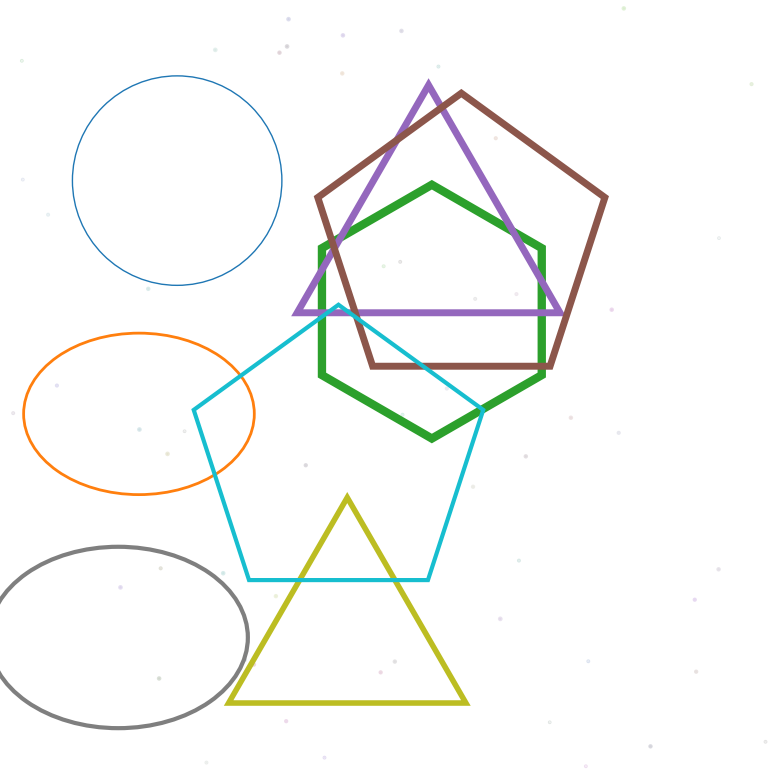[{"shape": "circle", "thickness": 0.5, "radius": 0.68, "center": [0.23, 0.765]}, {"shape": "oval", "thickness": 1, "radius": 0.75, "center": [0.18, 0.462]}, {"shape": "hexagon", "thickness": 3, "radius": 0.82, "center": [0.561, 0.595]}, {"shape": "triangle", "thickness": 2.5, "radius": 0.99, "center": [0.557, 0.692]}, {"shape": "pentagon", "thickness": 2.5, "radius": 0.98, "center": [0.599, 0.683]}, {"shape": "oval", "thickness": 1.5, "radius": 0.84, "center": [0.154, 0.172]}, {"shape": "triangle", "thickness": 2, "radius": 0.89, "center": [0.451, 0.176]}, {"shape": "pentagon", "thickness": 1.5, "radius": 0.99, "center": [0.44, 0.407]}]